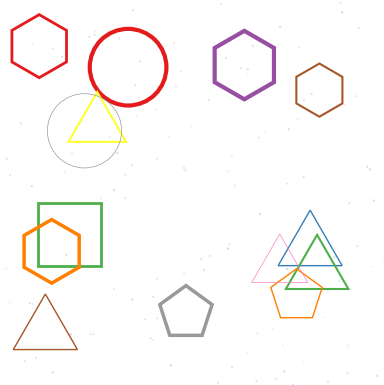[{"shape": "circle", "thickness": 3, "radius": 0.5, "center": [0.333, 0.826]}, {"shape": "hexagon", "thickness": 2, "radius": 0.41, "center": [0.102, 0.88]}, {"shape": "triangle", "thickness": 1, "radius": 0.48, "center": [0.806, 0.358]}, {"shape": "triangle", "thickness": 1.5, "radius": 0.47, "center": [0.824, 0.296]}, {"shape": "square", "thickness": 2, "radius": 0.41, "center": [0.18, 0.392]}, {"shape": "hexagon", "thickness": 3, "radius": 0.44, "center": [0.635, 0.831]}, {"shape": "hexagon", "thickness": 2.5, "radius": 0.41, "center": [0.134, 0.347]}, {"shape": "pentagon", "thickness": 1, "radius": 0.35, "center": [0.77, 0.232]}, {"shape": "triangle", "thickness": 1.5, "radius": 0.43, "center": [0.253, 0.675]}, {"shape": "triangle", "thickness": 1, "radius": 0.48, "center": [0.118, 0.14]}, {"shape": "hexagon", "thickness": 1.5, "radius": 0.35, "center": [0.83, 0.766]}, {"shape": "triangle", "thickness": 0.5, "radius": 0.42, "center": [0.727, 0.308]}, {"shape": "circle", "thickness": 0.5, "radius": 0.48, "center": [0.219, 0.66]}, {"shape": "pentagon", "thickness": 2.5, "radius": 0.36, "center": [0.483, 0.187]}]